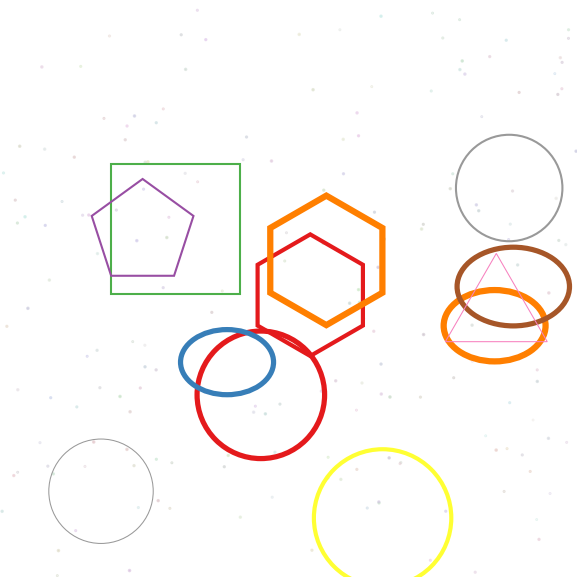[{"shape": "hexagon", "thickness": 2, "radius": 0.53, "center": [0.537, 0.488]}, {"shape": "circle", "thickness": 2.5, "radius": 0.55, "center": [0.452, 0.315]}, {"shape": "oval", "thickness": 2.5, "radius": 0.4, "center": [0.393, 0.372]}, {"shape": "square", "thickness": 1, "radius": 0.56, "center": [0.304, 0.602]}, {"shape": "pentagon", "thickness": 1, "radius": 0.46, "center": [0.247, 0.597]}, {"shape": "oval", "thickness": 3, "radius": 0.44, "center": [0.856, 0.435]}, {"shape": "hexagon", "thickness": 3, "radius": 0.56, "center": [0.565, 0.548]}, {"shape": "circle", "thickness": 2, "radius": 0.59, "center": [0.662, 0.102]}, {"shape": "oval", "thickness": 2.5, "radius": 0.49, "center": [0.889, 0.503]}, {"shape": "triangle", "thickness": 0.5, "radius": 0.51, "center": [0.859, 0.458]}, {"shape": "circle", "thickness": 0.5, "radius": 0.45, "center": [0.175, 0.148]}, {"shape": "circle", "thickness": 1, "radius": 0.46, "center": [0.882, 0.674]}]